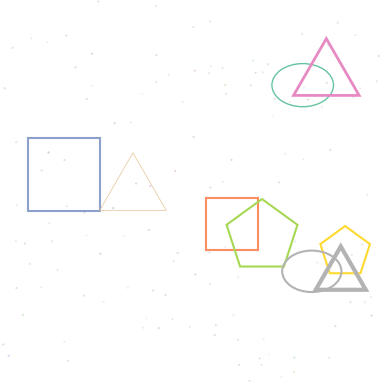[{"shape": "oval", "thickness": 1, "radius": 0.4, "center": [0.786, 0.779]}, {"shape": "square", "thickness": 1.5, "radius": 0.34, "center": [0.603, 0.417]}, {"shape": "square", "thickness": 1.5, "radius": 0.47, "center": [0.166, 0.547]}, {"shape": "triangle", "thickness": 2, "radius": 0.49, "center": [0.848, 0.801]}, {"shape": "pentagon", "thickness": 1.5, "radius": 0.48, "center": [0.681, 0.386]}, {"shape": "pentagon", "thickness": 1.5, "radius": 0.34, "center": [0.896, 0.345]}, {"shape": "triangle", "thickness": 0.5, "radius": 0.5, "center": [0.345, 0.503]}, {"shape": "triangle", "thickness": 3, "radius": 0.38, "center": [0.885, 0.285]}, {"shape": "oval", "thickness": 1.5, "radius": 0.38, "center": [0.81, 0.295]}]